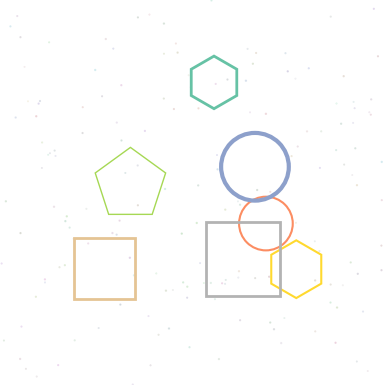[{"shape": "hexagon", "thickness": 2, "radius": 0.34, "center": [0.556, 0.786]}, {"shape": "circle", "thickness": 1.5, "radius": 0.35, "center": [0.691, 0.419]}, {"shape": "circle", "thickness": 3, "radius": 0.44, "center": [0.662, 0.567]}, {"shape": "pentagon", "thickness": 1, "radius": 0.48, "center": [0.339, 0.521]}, {"shape": "hexagon", "thickness": 1.5, "radius": 0.37, "center": [0.77, 0.301]}, {"shape": "square", "thickness": 2, "radius": 0.39, "center": [0.272, 0.303]}, {"shape": "square", "thickness": 2, "radius": 0.48, "center": [0.631, 0.326]}]